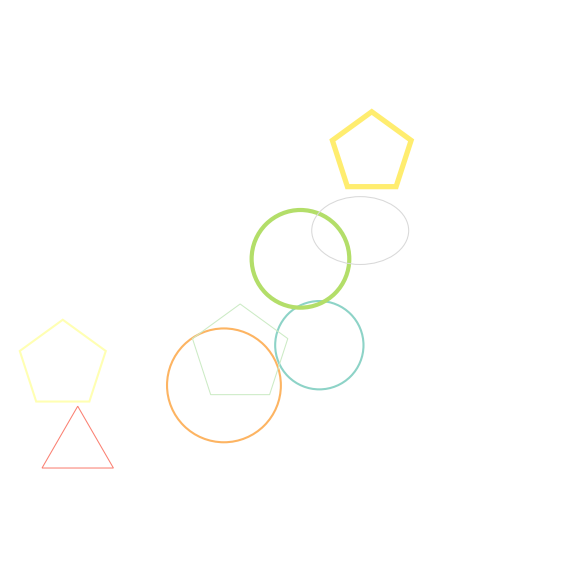[{"shape": "circle", "thickness": 1, "radius": 0.38, "center": [0.553, 0.401]}, {"shape": "pentagon", "thickness": 1, "radius": 0.39, "center": [0.109, 0.367]}, {"shape": "triangle", "thickness": 0.5, "radius": 0.36, "center": [0.135, 0.224]}, {"shape": "circle", "thickness": 1, "radius": 0.49, "center": [0.388, 0.332]}, {"shape": "circle", "thickness": 2, "radius": 0.42, "center": [0.52, 0.551]}, {"shape": "oval", "thickness": 0.5, "radius": 0.42, "center": [0.624, 0.6]}, {"shape": "pentagon", "thickness": 0.5, "radius": 0.43, "center": [0.416, 0.386]}, {"shape": "pentagon", "thickness": 2.5, "radius": 0.36, "center": [0.644, 0.734]}]